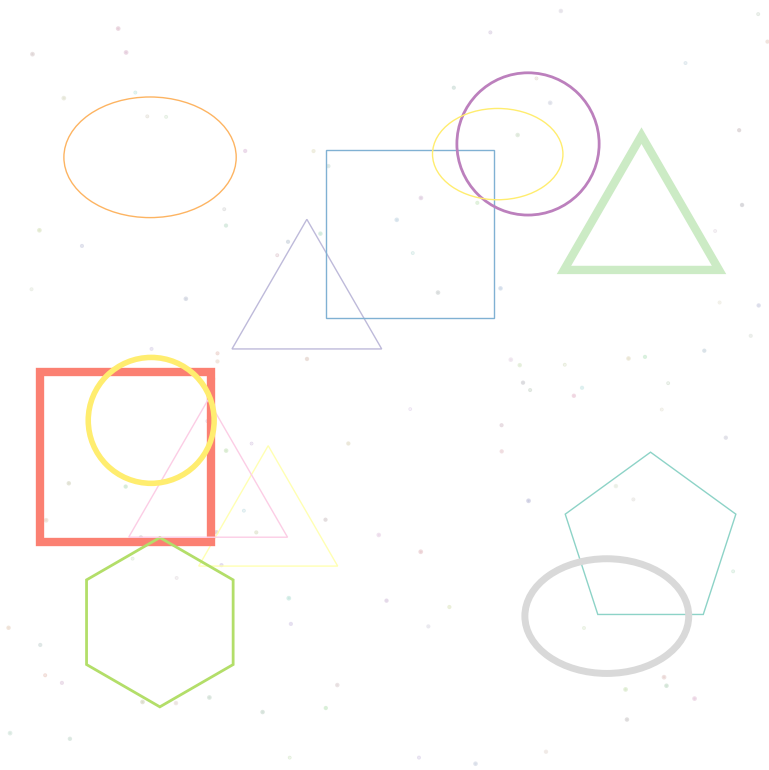[{"shape": "pentagon", "thickness": 0.5, "radius": 0.58, "center": [0.845, 0.296]}, {"shape": "triangle", "thickness": 0.5, "radius": 0.52, "center": [0.348, 0.317]}, {"shape": "triangle", "thickness": 0.5, "radius": 0.56, "center": [0.399, 0.603]}, {"shape": "square", "thickness": 3, "radius": 0.56, "center": [0.162, 0.406]}, {"shape": "square", "thickness": 0.5, "radius": 0.54, "center": [0.533, 0.696]}, {"shape": "oval", "thickness": 0.5, "radius": 0.56, "center": [0.195, 0.796]}, {"shape": "hexagon", "thickness": 1, "radius": 0.55, "center": [0.208, 0.192]}, {"shape": "triangle", "thickness": 0.5, "radius": 0.6, "center": [0.27, 0.362]}, {"shape": "oval", "thickness": 2.5, "radius": 0.53, "center": [0.788, 0.2]}, {"shape": "circle", "thickness": 1, "radius": 0.46, "center": [0.686, 0.813]}, {"shape": "triangle", "thickness": 3, "radius": 0.58, "center": [0.833, 0.708]}, {"shape": "circle", "thickness": 2, "radius": 0.41, "center": [0.196, 0.454]}, {"shape": "oval", "thickness": 0.5, "radius": 0.42, "center": [0.646, 0.8]}]